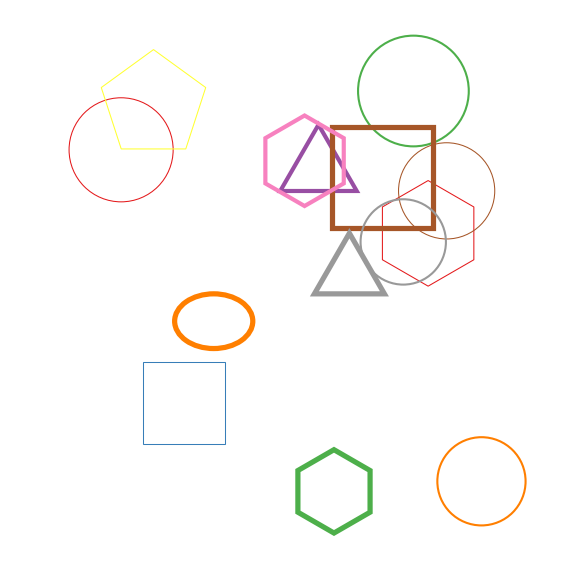[{"shape": "hexagon", "thickness": 0.5, "radius": 0.46, "center": [0.741, 0.595]}, {"shape": "circle", "thickness": 0.5, "radius": 0.45, "center": [0.21, 0.74]}, {"shape": "square", "thickness": 0.5, "radius": 0.35, "center": [0.318, 0.301]}, {"shape": "circle", "thickness": 1, "radius": 0.48, "center": [0.716, 0.842]}, {"shape": "hexagon", "thickness": 2.5, "radius": 0.36, "center": [0.578, 0.148]}, {"shape": "triangle", "thickness": 2, "radius": 0.38, "center": [0.551, 0.707]}, {"shape": "oval", "thickness": 2.5, "radius": 0.34, "center": [0.37, 0.443]}, {"shape": "circle", "thickness": 1, "radius": 0.38, "center": [0.834, 0.166]}, {"shape": "pentagon", "thickness": 0.5, "radius": 0.48, "center": [0.266, 0.818]}, {"shape": "square", "thickness": 2.5, "radius": 0.44, "center": [0.662, 0.691]}, {"shape": "circle", "thickness": 0.5, "radius": 0.42, "center": [0.773, 0.669]}, {"shape": "hexagon", "thickness": 2, "radius": 0.39, "center": [0.527, 0.721]}, {"shape": "triangle", "thickness": 2.5, "radius": 0.35, "center": [0.605, 0.525]}, {"shape": "circle", "thickness": 1, "radius": 0.37, "center": [0.698, 0.58]}]